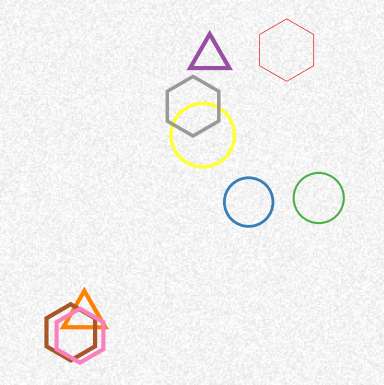[{"shape": "hexagon", "thickness": 0.5, "radius": 0.41, "center": [0.745, 0.87]}, {"shape": "circle", "thickness": 2, "radius": 0.32, "center": [0.646, 0.475]}, {"shape": "circle", "thickness": 1.5, "radius": 0.33, "center": [0.828, 0.486]}, {"shape": "triangle", "thickness": 3, "radius": 0.29, "center": [0.545, 0.853]}, {"shape": "triangle", "thickness": 3, "radius": 0.32, "center": [0.219, 0.182]}, {"shape": "circle", "thickness": 2.5, "radius": 0.41, "center": [0.526, 0.649]}, {"shape": "hexagon", "thickness": 3, "radius": 0.36, "center": [0.184, 0.137]}, {"shape": "hexagon", "thickness": 3, "radius": 0.35, "center": [0.208, 0.128]}, {"shape": "hexagon", "thickness": 2.5, "radius": 0.39, "center": [0.501, 0.724]}]